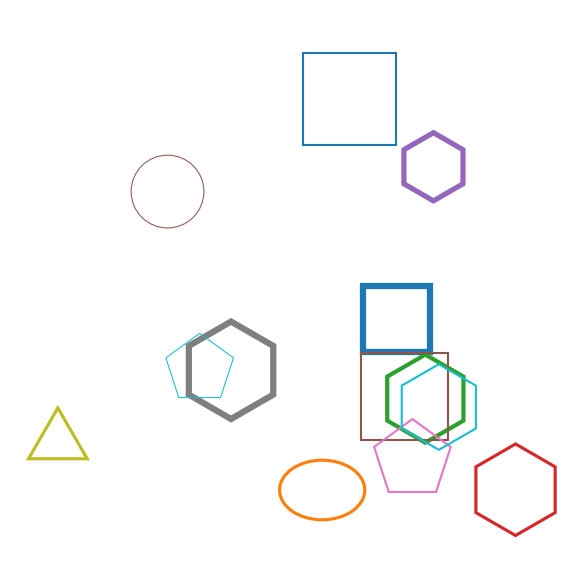[{"shape": "square", "thickness": 3, "radius": 0.29, "center": [0.687, 0.447]}, {"shape": "square", "thickness": 1, "radius": 0.4, "center": [0.606, 0.828]}, {"shape": "oval", "thickness": 1.5, "radius": 0.37, "center": [0.558, 0.151]}, {"shape": "hexagon", "thickness": 2, "radius": 0.38, "center": [0.737, 0.309]}, {"shape": "hexagon", "thickness": 1.5, "radius": 0.4, "center": [0.893, 0.151]}, {"shape": "hexagon", "thickness": 2.5, "radius": 0.3, "center": [0.751, 0.71]}, {"shape": "circle", "thickness": 0.5, "radius": 0.32, "center": [0.29, 0.667]}, {"shape": "square", "thickness": 1, "radius": 0.38, "center": [0.701, 0.312]}, {"shape": "pentagon", "thickness": 1, "radius": 0.35, "center": [0.714, 0.204]}, {"shape": "hexagon", "thickness": 3, "radius": 0.42, "center": [0.4, 0.358]}, {"shape": "triangle", "thickness": 1.5, "radius": 0.29, "center": [0.1, 0.234]}, {"shape": "hexagon", "thickness": 1, "radius": 0.37, "center": [0.76, 0.294]}, {"shape": "pentagon", "thickness": 0.5, "radius": 0.31, "center": [0.346, 0.36]}]